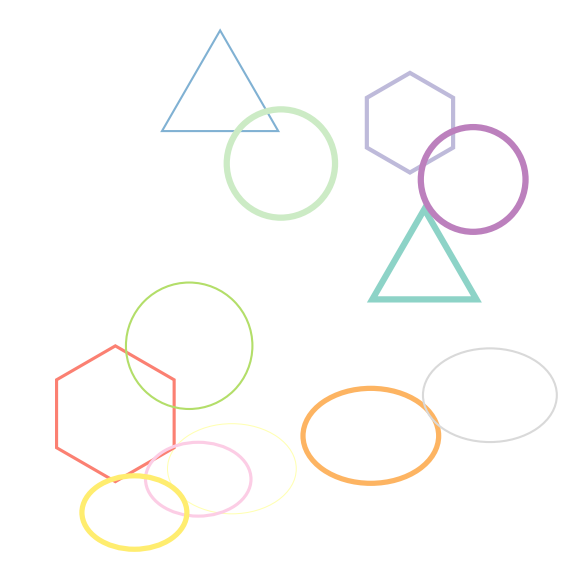[{"shape": "triangle", "thickness": 3, "radius": 0.52, "center": [0.735, 0.533]}, {"shape": "oval", "thickness": 0.5, "radius": 0.56, "center": [0.402, 0.187]}, {"shape": "hexagon", "thickness": 2, "radius": 0.43, "center": [0.71, 0.787]}, {"shape": "hexagon", "thickness": 1.5, "radius": 0.59, "center": [0.2, 0.283]}, {"shape": "triangle", "thickness": 1, "radius": 0.58, "center": [0.381, 0.83]}, {"shape": "oval", "thickness": 2.5, "radius": 0.59, "center": [0.642, 0.244]}, {"shape": "circle", "thickness": 1, "radius": 0.55, "center": [0.328, 0.4]}, {"shape": "oval", "thickness": 1.5, "radius": 0.46, "center": [0.343, 0.169]}, {"shape": "oval", "thickness": 1, "radius": 0.58, "center": [0.848, 0.315]}, {"shape": "circle", "thickness": 3, "radius": 0.45, "center": [0.819, 0.688]}, {"shape": "circle", "thickness": 3, "radius": 0.47, "center": [0.486, 0.716]}, {"shape": "oval", "thickness": 2.5, "radius": 0.45, "center": [0.233, 0.112]}]